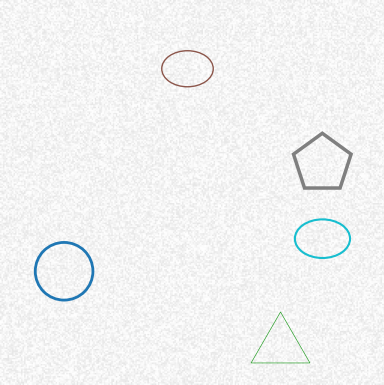[{"shape": "circle", "thickness": 2, "radius": 0.37, "center": [0.166, 0.295]}, {"shape": "triangle", "thickness": 0.5, "radius": 0.44, "center": [0.729, 0.101]}, {"shape": "oval", "thickness": 1, "radius": 0.33, "center": [0.487, 0.821]}, {"shape": "pentagon", "thickness": 2.5, "radius": 0.39, "center": [0.837, 0.575]}, {"shape": "oval", "thickness": 1.5, "radius": 0.36, "center": [0.838, 0.38]}]